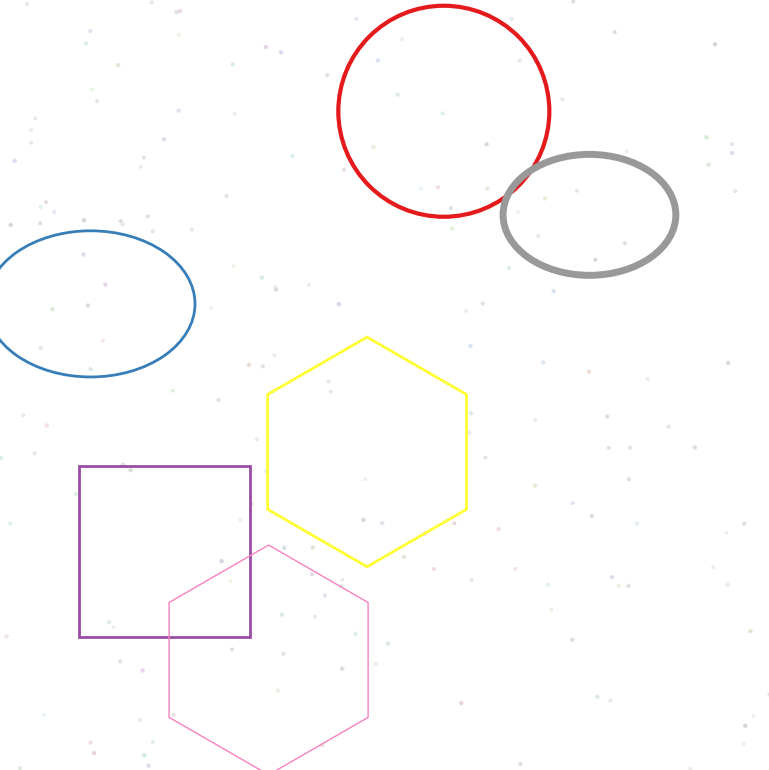[{"shape": "circle", "thickness": 1.5, "radius": 0.69, "center": [0.576, 0.856]}, {"shape": "oval", "thickness": 1, "radius": 0.68, "center": [0.118, 0.605]}, {"shape": "square", "thickness": 1, "radius": 0.56, "center": [0.214, 0.283]}, {"shape": "hexagon", "thickness": 1, "radius": 0.75, "center": [0.477, 0.413]}, {"shape": "hexagon", "thickness": 0.5, "radius": 0.75, "center": [0.349, 0.143]}, {"shape": "oval", "thickness": 2.5, "radius": 0.56, "center": [0.766, 0.721]}]